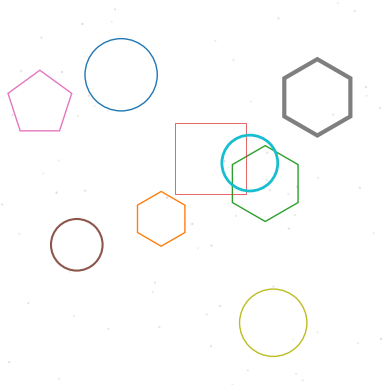[{"shape": "circle", "thickness": 1, "radius": 0.47, "center": [0.315, 0.806]}, {"shape": "hexagon", "thickness": 1, "radius": 0.36, "center": [0.419, 0.432]}, {"shape": "hexagon", "thickness": 1, "radius": 0.49, "center": [0.689, 0.523]}, {"shape": "square", "thickness": 0.5, "radius": 0.46, "center": [0.547, 0.589]}, {"shape": "circle", "thickness": 1.5, "radius": 0.33, "center": [0.199, 0.364]}, {"shape": "pentagon", "thickness": 1, "radius": 0.43, "center": [0.104, 0.731]}, {"shape": "hexagon", "thickness": 3, "radius": 0.5, "center": [0.824, 0.747]}, {"shape": "circle", "thickness": 1, "radius": 0.44, "center": [0.71, 0.162]}, {"shape": "circle", "thickness": 2, "radius": 0.36, "center": [0.649, 0.576]}]